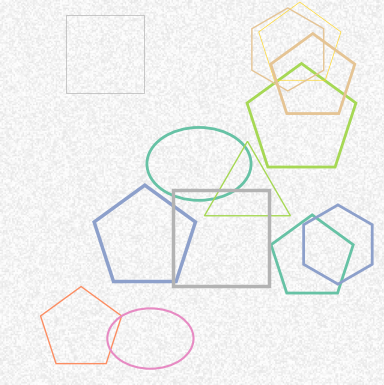[{"shape": "pentagon", "thickness": 2, "radius": 0.56, "center": [0.811, 0.33]}, {"shape": "oval", "thickness": 2, "radius": 0.68, "center": [0.517, 0.574]}, {"shape": "pentagon", "thickness": 1, "radius": 0.55, "center": [0.211, 0.145]}, {"shape": "pentagon", "thickness": 2.5, "radius": 0.69, "center": [0.376, 0.381]}, {"shape": "hexagon", "thickness": 2, "radius": 0.51, "center": [0.878, 0.365]}, {"shape": "oval", "thickness": 1.5, "radius": 0.56, "center": [0.391, 0.121]}, {"shape": "triangle", "thickness": 1, "radius": 0.64, "center": [0.643, 0.504]}, {"shape": "pentagon", "thickness": 2, "radius": 0.74, "center": [0.783, 0.686]}, {"shape": "pentagon", "thickness": 0.5, "radius": 0.56, "center": [0.779, 0.882]}, {"shape": "pentagon", "thickness": 2, "radius": 0.57, "center": [0.812, 0.798]}, {"shape": "hexagon", "thickness": 1, "radius": 0.54, "center": [0.748, 0.872]}, {"shape": "square", "thickness": 0.5, "radius": 0.51, "center": [0.272, 0.86]}, {"shape": "square", "thickness": 2.5, "radius": 0.62, "center": [0.575, 0.381]}]